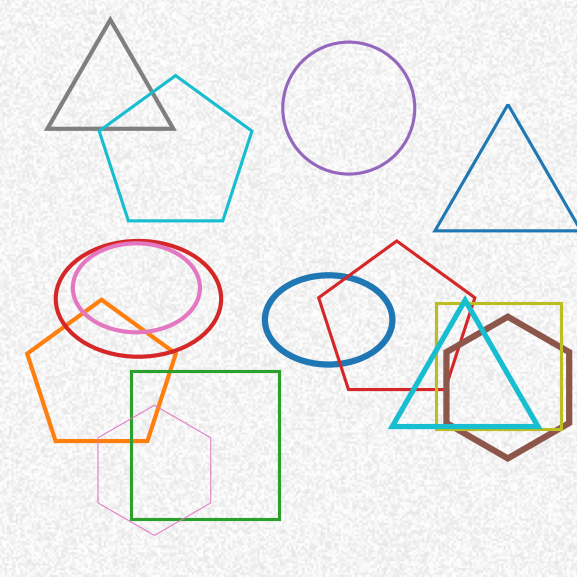[{"shape": "oval", "thickness": 3, "radius": 0.55, "center": [0.569, 0.445]}, {"shape": "triangle", "thickness": 1.5, "radius": 0.73, "center": [0.88, 0.672]}, {"shape": "pentagon", "thickness": 2, "radius": 0.68, "center": [0.176, 0.345]}, {"shape": "square", "thickness": 1.5, "radius": 0.64, "center": [0.355, 0.228]}, {"shape": "pentagon", "thickness": 1.5, "radius": 0.71, "center": [0.687, 0.44]}, {"shape": "oval", "thickness": 2, "radius": 0.72, "center": [0.24, 0.482]}, {"shape": "circle", "thickness": 1.5, "radius": 0.57, "center": [0.604, 0.812]}, {"shape": "hexagon", "thickness": 3, "radius": 0.61, "center": [0.879, 0.328]}, {"shape": "hexagon", "thickness": 0.5, "radius": 0.56, "center": [0.267, 0.185]}, {"shape": "oval", "thickness": 2, "radius": 0.55, "center": [0.236, 0.501]}, {"shape": "triangle", "thickness": 2, "radius": 0.63, "center": [0.191, 0.839]}, {"shape": "square", "thickness": 1.5, "radius": 0.54, "center": [0.863, 0.365]}, {"shape": "pentagon", "thickness": 1.5, "radius": 0.7, "center": [0.304, 0.729]}, {"shape": "triangle", "thickness": 2.5, "radius": 0.73, "center": [0.805, 0.333]}]